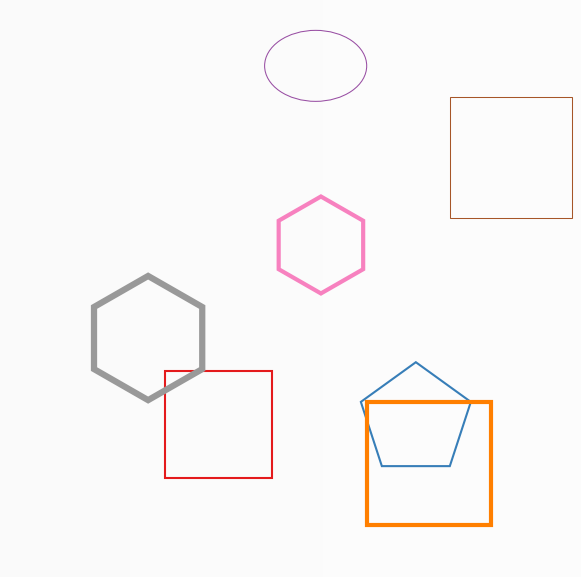[{"shape": "square", "thickness": 1, "radius": 0.46, "center": [0.375, 0.264]}, {"shape": "pentagon", "thickness": 1, "radius": 0.5, "center": [0.715, 0.272]}, {"shape": "oval", "thickness": 0.5, "radius": 0.44, "center": [0.543, 0.885]}, {"shape": "square", "thickness": 2, "radius": 0.53, "center": [0.738, 0.196]}, {"shape": "square", "thickness": 0.5, "radius": 0.52, "center": [0.879, 0.727]}, {"shape": "hexagon", "thickness": 2, "radius": 0.42, "center": [0.552, 0.575]}, {"shape": "hexagon", "thickness": 3, "radius": 0.54, "center": [0.255, 0.414]}]